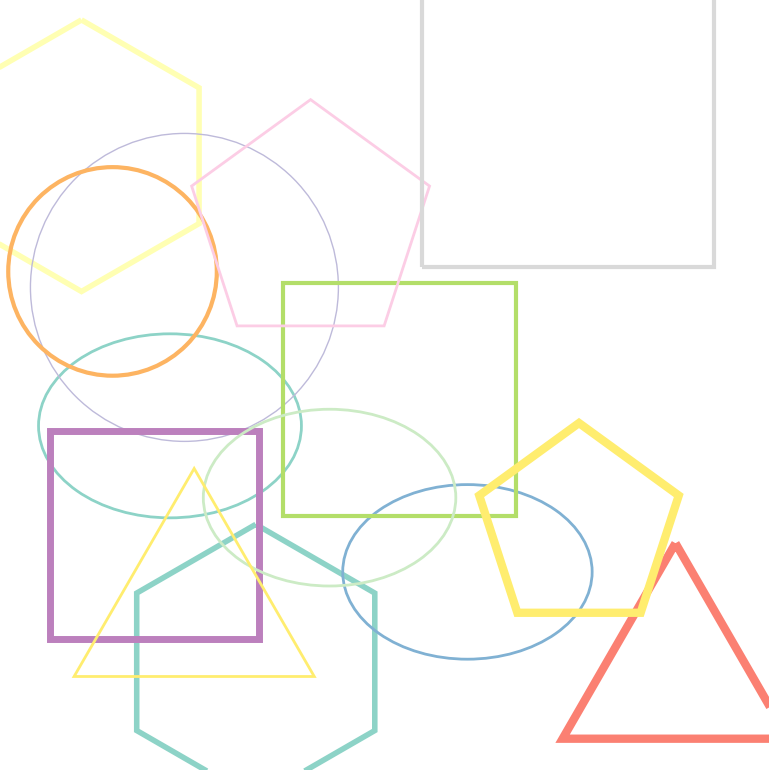[{"shape": "hexagon", "thickness": 2, "radius": 0.89, "center": [0.332, 0.141]}, {"shape": "oval", "thickness": 1, "radius": 0.85, "center": [0.221, 0.447]}, {"shape": "hexagon", "thickness": 2, "radius": 0.88, "center": [0.106, 0.798]}, {"shape": "circle", "thickness": 0.5, "radius": 1.0, "center": [0.24, 0.627]}, {"shape": "triangle", "thickness": 3, "radius": 0.85, "center": [0.877, 0.125]}, {"shape": "oval", "thickness": 1, "radius": 0.81, "center": [0.607, 0.257]}, {"shape": "circle", "thickness": 1.5, "radius": 0.68, "center": [0.146, 0.648]}, {"shape": "square", "thickness": 1.5, "radius": 0.76, "center": [0.519, 0.482]}, {"shape": "pentagon", "thickness": 1, "radius": 0.81, "center": [0.403, 0.708]}, {"shape": "square", "thickness": 1.5, "radius": 0.95, "center": [0.738, 0.843]}, {"shape": "square", "thickness": 2.5, "radius": 0.68, "center": [0.201, 0.305]}, {"shape": "oval", "thickness": 1, "radius": 0.82, "center": [0.428, 0.354]}, {"shape": "triangle", "thickness": 1, "radius": 0.9, "center": [0.252, 0.211]}, {"shape": "pentagon", "thickness": 3, "radius": 0.68, "center": [0.752, 0.314]}]